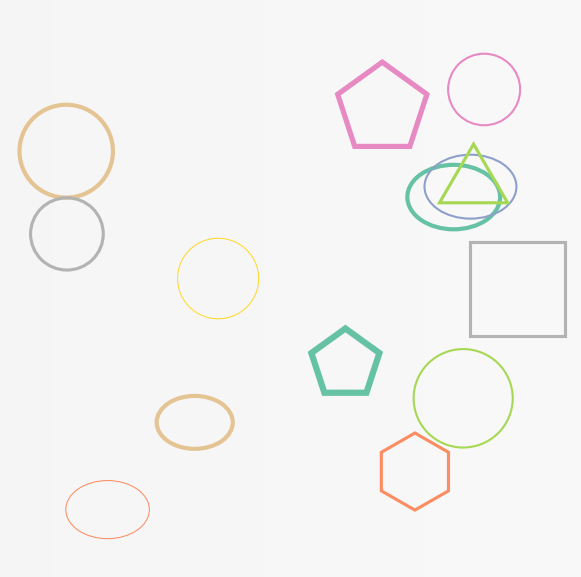[{"shape": "oval", "thickness": 2, "radius": 0.4, "center": [0.781, 0.658]}, {"shape": "pentagon", "thickness": 3, "radius": 0.31, "center": [0.594, 0.369]}, {"shape": "hexagon", "thickness": 1.5, "radius": 0.33, "center": [0.714, 0.183]}, {"shape": "oval", "thickness": 0.5, "radius": 0.36, "center": [0.185, 0.117]}, {"shape": "oval", "thickness": 1, "radius": 0.4, "center": [0.809, 0.676]}, {"shape": "circle", "thickness": 1, "radius": 0.31, "center": [0.833, 0.844]}, {"shape": "pentagon", "thickness": 2.5, "radius": 0.4, "center": [0.658, 0.811]}, {"shape": "triangle", "thickness": 1.5, "radius": 0.34, "center": [0.815, 0.682]}, {"shape": "circle", "thickness": 1, "radius": 0.43, "center": [0.797, 0.309]}, {"shape": "circle", "thickness": 0.5, "radius": 0.35, "center": [0.375, 0.517]}, {"shape": "oval", "thickness": 2, "radius": 0.33, "center": [0.335, 0.268]}, {"shape": "circle", "thickness": 2, "radius": 0.4, "center": [0.114, 0.737]}, {"shape": "circle", "thickness": 1.5, "radius": 0.31, "center": [0.115, 0.594]}, {"shape": "square", "thickness": 1.5, "radius": 0.41, "center": [0.89, 0.499]}]